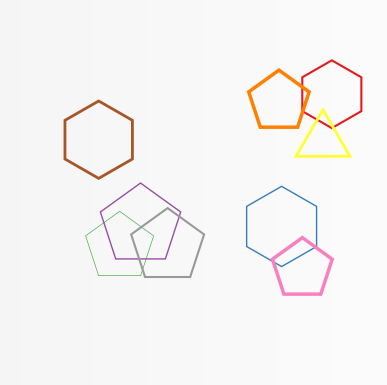[{"shape": "hexagon", "thickness": 1.5, "radius": 0.44, "center": [0.856, 0.755]}, {"shape": "hexagon", "thickness": 1, "radius": 0.52, "center": [0.727, 0.412]}, {"shape": "pentagon", "thickness": 0.5, "radius": 0.46, "center": [0.309, 0.359]}, {"shape": "pentagon", "thickness": 1, "radius": 0.54, "center": [0.363, 0.416]}, {"shape": "pentagon", "thickness": 2.5, "radius": 0.41, "center": [0.72, 0.736]}, {"shape": "triangle", "thickness": 2, "radius": 0.4, "center": [0.833, 0.634]}, {"shape": "hexagon", "thickness": 2, "radius": 0.5, "center": [0.255, 0.637]}, {"shape": "pentagon", "thickness": 2.5, "radius": 0.41, "center": [0.78, 0.302]}, {"shape": "pentagon", "thickness": 1.5, "radius": 0.49, "center": [0.433, 0.361]}]